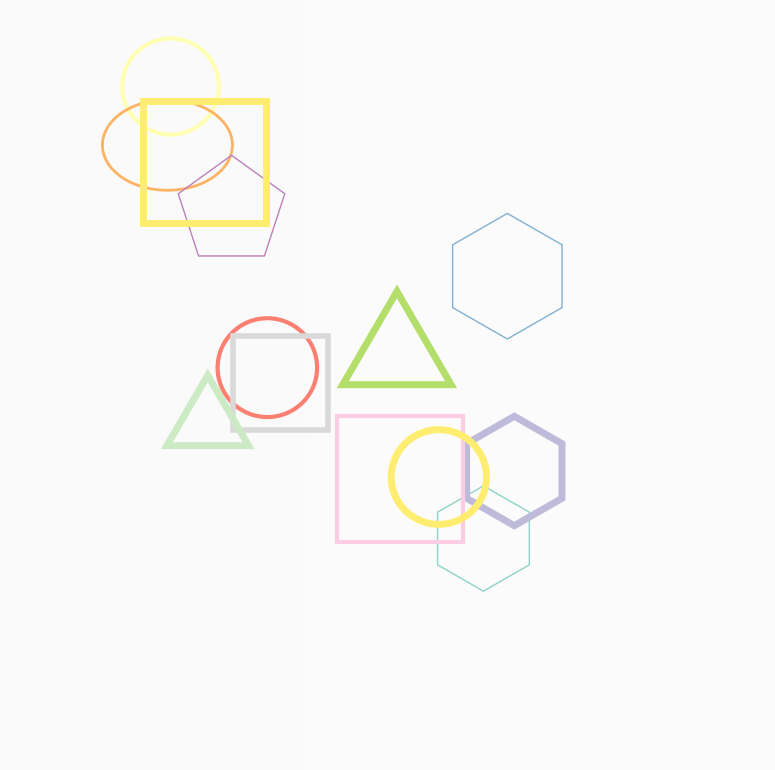[{"shape": "hexagon", "thickness": 0.5, "radius": 0.34, "center": [0.624, 0.301]}, {"shape": "circle", "thickness": 1.5, "radius": 0.31, "center": [0.22, 0.888]}, {"shape": "hexagon", "thickness": 2.5, "radius": 0.36, "center": [0.664, 0.388]}, {"shape": "circle", "thickness": 1.5, "radius": 0.32, "center": [0.345, 0.523]}, {"shape": "hexagon", "thickness": 0.5, "radius": 0.41, "center": [0.655, 0.641]}, {"shape": "oval", "thickness": 1, "radius": 0.42, "center": [0.216, 0.812]}, {"shape": "triangle", "thickness": 2.5, "radius": 0.4, "center": [0.512, 0.541]}, {"shape": "square", "thickness": 1.5, "radius": 0.41, "center": [0.516, 0.378]}, {"shape": "square", "thickness": 2, "radius": 0.31, "center": [0.362, 0.503]}, {"shape": "pentagon", "thickness": 0.5, "radius": 0.36, "center": [0.299, 0.726]}, {"shape": "triangle", "thickness": 2.5, "radius": 0.3, "center": [0.268, 0.452]}, {"shape": "square", "thickness": 2.5, "radius": 0.4, "center": [0.264, 0.79]}, {"shape": "circle", "thickness": 2.5, "radius": 0.31, "center": [0.566, 0.381]}]